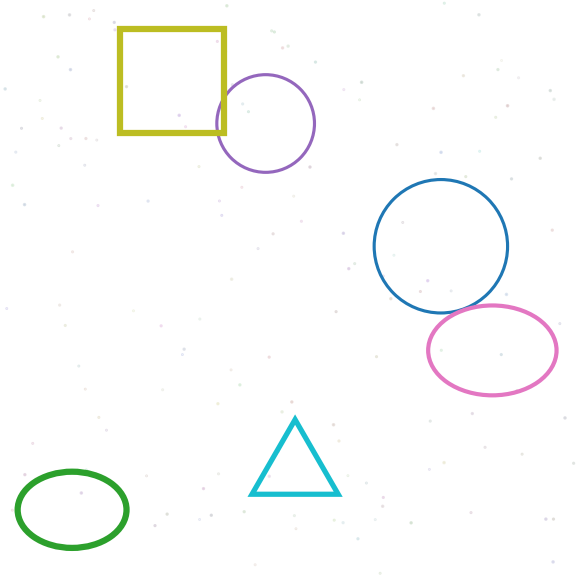[{"shape": "circle", "thickness": 1.5, "radius": 0.58, "center": [0.763, 0.573]}, {"shape": "oval", "thickness": 3, "radius": 0.47, "center": [0.125, 0.116]}, {"shape": "circle", "thickness": 1.5, "radius": 0.42, "center": [0.46, 0.785]}, {"shape": "oval", "thickness": 2, "radius": 0.56, "center": [0.853, 0.392]}, {"shape": "square", "thickness": 3, "radius": 0.45, "center": [0.298, 0.858]}, {"shape": "triangle", "thickness": 2.5, "radius": 0.43, "center": [0.511, 0.186]}]